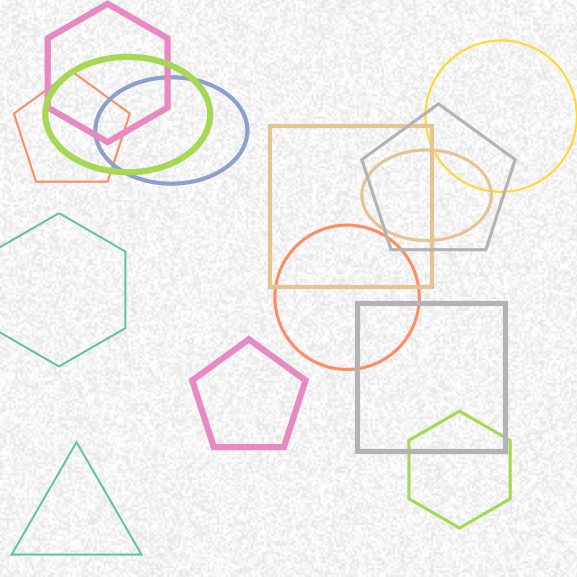[{"shape": "hexagon", "thickness": 1, "radius": 0.66, "center": [0.102, 0.497]}, {"shape": "triangle", "thickness": 1, "radius": 0.65, "center": [0.133, 0.104]}, {"shape": "pentagon", "thickness": 1, "radius": 0.53, "center": [0.124, 0.77]}, {"shape": "circle", "thickness": 1.5, "radius": 0.63, "center": [0.601, 0.484]}, {"shape": "oval", "thickness": 2, "radius": 0.66, "center": [0.297, 0.773]}, {"shape": "pentagon", "thickness": 3, "radius": 0.52, "center": [0.431, 0.308]}, {"shape": "hexagon", "thickness": 3, "radius": 0.6, "center": [0.186, 0.873]}, {"shape": "hexagon", "thickness": 1.5, "radius": 0.51, "center": [0.796, 0.186]}, {"shape": "oval", "thickness": 3, "radius": 0.71, "center": [0.221, 0.801]}, {"shape": "circle", "thickness": 1, "radius": 0.66, "center": [0.868, 0.798]}, {"shape": "oval", "thickness": 1.5, "radius": 0.56, "center": [0.739, 0.661]}, {"shape": "square", "thickness": 2, "radius": 0.7, "center": [0.608, 0.642]}, {"shape": "square", "thickness": 2.5, "radius": 0.64, "center": [0.746, 0.347]}, {"shape": "pentagon", "thickness": 1.5, "radius": 0.7, "center": [0.759, 0.68]}]